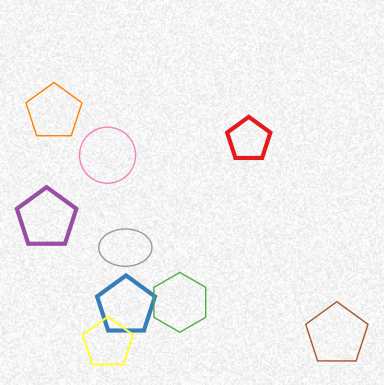[{"shape": "pentagon", "thickness": 3, "radius": 0.3, "center": [0.646, 0.637]}, {"shape": "pentagon", "thickness": 3, "radius": 0.4, "center": [0.327, 0.205]}, {"shape": "hexagon", "thickness": 1, "radius": 0.39, "center": [0.467, 0.215]}, {"shape": "pentagon", "thickness": 3, "radius": 0.41, "center": [0.121, 0.433]}, {"shape": "pentagon", "thickness": 1, "radius": 0.38, "center": [0.14, 0.709]}, {"shape": "pentagon", "thickness": 1.5, "radius": 0.34, "center": [0.28, 0.109]}, {"shape": "pentagon", "thickness": 1, "radius": 0.43, "center": [0.875, 0.131]}, {"shape": "circle", "thickness": 1, "radius": 0.36, "center": [0.279, 0.597]}, {"shape": "oval", "thickness": 1, "radius": 0.35, "center": [0.326, 0.357]}]